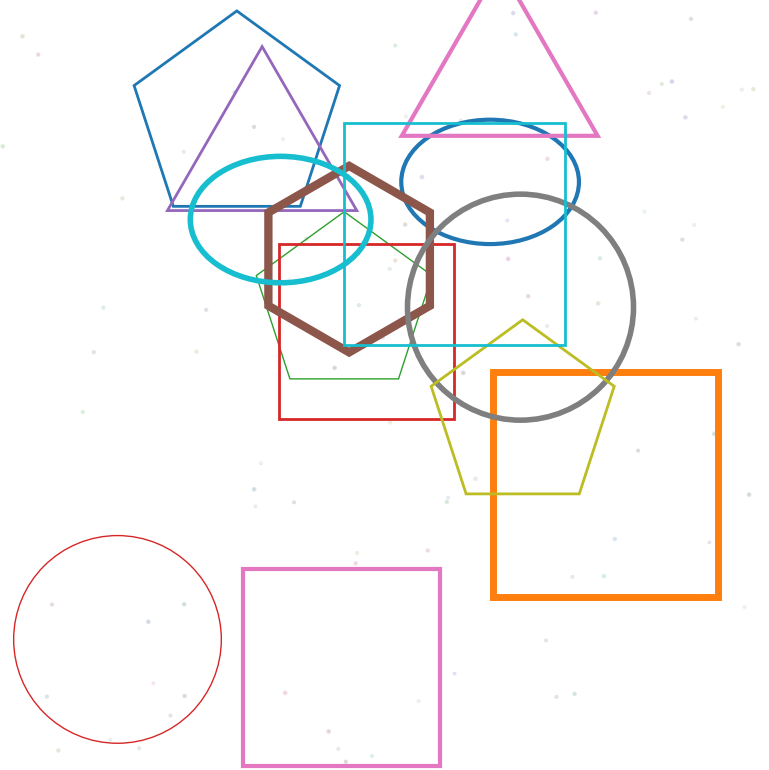[{"shape": "oval", "thickness": 1.5, "radius": 0.58, "center": [0.636, 0.764]}, {"shape": "pentagon", "thickness": 1, "radius": 0.7, "center": [0.308, 0.846]}, {"shape": "square", "thickness": 2.5, "radius": 0.73, "center": [0.787, 0.371]}, {"shape": "pentagon", "thickness": 0.5, "radius": 0.6, "center": [0.447, 0.605]}, {"shape": "circle", "thickness": 0.5, "radius": 0.67, "center": [0.153, 0.17]}, {"shape": "square", "thickness": 1, "radius": 0.57, "center": [0.476, 0.57]}, {"shape": "triangle", "thickness": 1, "radius": 0.71, "center": [0.34, 0.798]}, {"shape": "hexagon", "thickness": 3, "radius": 0.61, "center": [0.453, 0.663]}, {"shape": "square", "thickness": 1.5, "radius": 0.64, "center": [0.444, 0.133]}, {"shape": "triangle", "thickness": 1.5, "radius": 0.73, "center": [0.649, 0.897]}, {"shape": "circle", "thickness": 2, "radius": 0.73, "center": [0.676, 0.601]}, {"shape": "pentagon", "thickness": 1, "radius": 0.63, "center": [0.679, 0.46]}, {"shape": "square", "thickness": 1, "radius": 0.72, "center": [0.591, 0.696]}, {"shape": "oval", "thickness": 2, "radius": 0.59, "center": [0.364, 0.715]}]